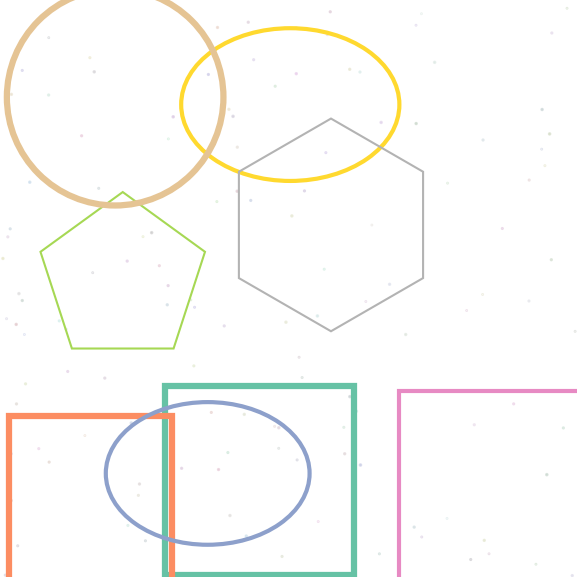[{"shape": "square", "thickness": 3, "radius": 0.82, "center": [0.449, 0.167]}, {"shape": "square", "thickness": 3, "radius": 0.7, "center": [0.156, 0.138]}, {"shape": "oval", "thickness": 2, "radius": 0.88, "center": [0.36, 0.179]}, {"shape": "square", "thickness": 2, "radius": 0.98, "center": [0.888, 0.126]}, {"shape": "pentagon", "thickness": 1, "radius": 0.75, "center": [0.213, 0.517]}, {"shape": "oval", "thickness": 2, "radius": 0.94, "center": [0.503, 0.818]}, {"shape": "circle", "thickness": 3, "radius": 0.94, "center": [0.199, 0.831]}, {"shape": "hexagon", "thickness": 1, "radius": 0.92, "center": [0.573, 0.61]}]